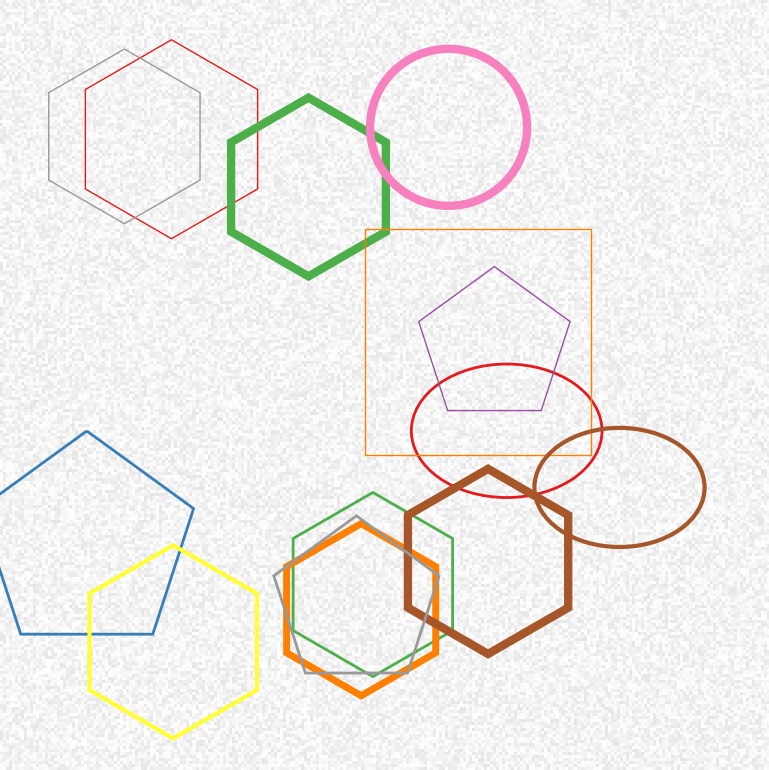[{"shape": "hexagon", "thickness": 0.5, "radius": 0.65, "center": [0.223, 0.819]}, {"shape": "oval", "thickness": 1, "radius": 0.62, "center": [0.658, 0.441]}, {"shape": "pentagon", "thickness": 1, "radius": 0.73, "center": [0.113, 0.294]}, {"shape": "hexagon", "thickness": 1, "radius": 0.6, "center": [0.484, 0.241]}, {"shape": "hexagon", "thickness": 3, "radius": 0.58, "center": [0.401, 0.757]}, {"shape": "pentagon", "thickness": 0.5, "radius": 0.52, "center": [0.642, 0.55]}, {"shape": "square", "thickness": 0.5, "radius": 0.73, "center": [0.621, 0.556]}, {"shape": "hexagon", "thickness": 2.5, "radius": 0.56, "center": [0.469, 0.208]}, {"shape": "hexagon", "thickness": 1.5, "radius": 0.63, "center": [0.225, 0.166]}, {"shape": "hexagon", "thickness": 3, "radius": 0.6, "center": [0.634, 0.271]}, {"shape": "oval", "thickness": 1.5, "radius": 0.55, "center": [0.805, 0.367]}, {"shape": "circle", "thickness": 3, "radius": 0.51, "center": [0.583, 0.835]}, {"shape": "hexagon", "thickness": 0.5, "radius": 0.57, "center": [0.162, 0.823]}, {"shape": "pentagon", "thickness": 1, "radius": 0.56, "center": [0.463, 0.217]}]